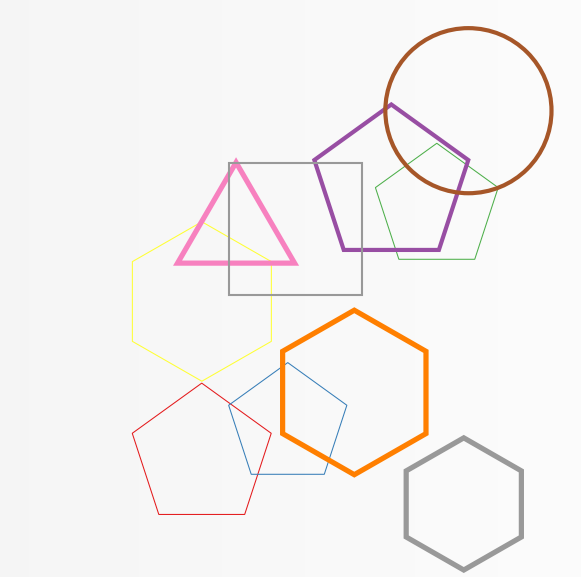[{"shape": "pentagon", "thickness": 0.5, "radius": 0.63, "center": [0.347, 0.21]}, {"shape": "pentagon", "thickness": 0.5, "radius": 0.53, "center": [0.495, 0.264]}, {"shape": "pentagon", "thickness": 0.5, "radius": 0.56, "center": [0.751, 0.64]}, {"shape": "pentagon", "thickness": 2, "radius": 0.7, "center": [0.673, 0.679]}, {"shape": "hexagon", "thickness": 2.5, "radius": 0.71, "center": [0.61, 0.32]}, {"shape": "hexagon", "thickness": 0.5, "radius": 0.69, "center": [0.347, 0.477]}, {"shape": "circle", "thickness": 2, "radius": 0.71, "center": [0.806, 0.807]}, {"shape": "triangle", "thickness": 2.5, "radius": 0.58, "center": [0.406, 0.602]}, {"shape": "square", "thickness": 1, "radius": 0.57, "center": [0.508, 0.602]}, {"shape": "hexagon", "thickness": 2.5, "radius": 0.57, "center": [0.798, 0.127]}]